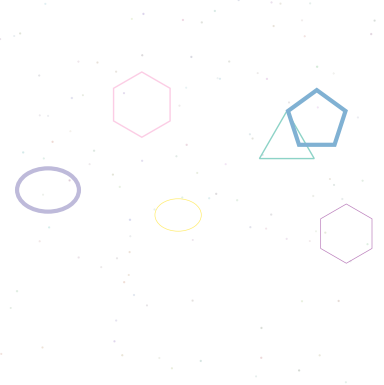[{"shape": "triangle", "thickness": 1, "radius": 0.41, "center": [0.745, 0.629]}, {"shape": "oval", "thickness": 3, "radius": 0.4, "center": [0.125, 0.507]}, {"shape": "pentagon", "thickness": 3, "radius": 0.39, "center": [0.823, 0.687]}, {"shape": "hexagon", "thickness": 1, "radius": 0.42, "center": [0.368, 0.728]}, {"shape": "hexagon", "thickness": 0.5, "radius": 0.38, "center": [0.9, 0.393]}, {"shape": "oval", "thickness": 0.5, "radius": 0.3, "center": [0.463, 0.442]}]